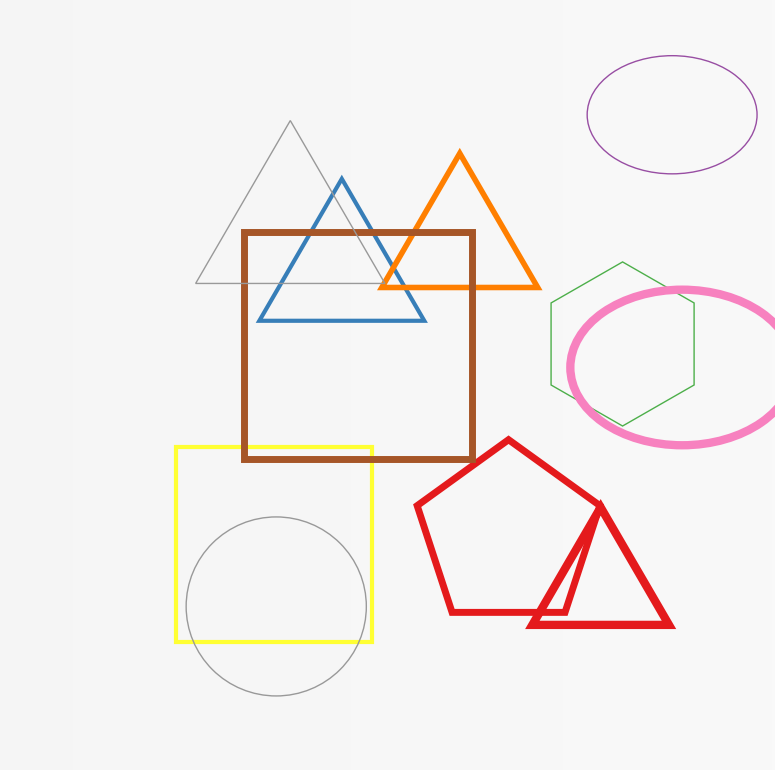[{"shape": "pentagon", "thickness": 2.5, "radius": 0.62, "center": [0.656, 0.305]}, {"shape": "triangle", "thickness": 3, "radius": 0.51, "center": [0.775, 0.239]}, {"shape": "triangle", "thickness": 1.5, "radius": 0.61, "center": [0.441, 0.645]}, {"shape": "hexagon", "thickness": 0.5, "radius": 0.53, "center": [0.803, 0.553]}, {"shape": "oval", "thickness": 0.5, "radius": 0.55, "center": [0.867, 0.851]}, {"shape": "triangle", "thickness": 2, "radius": 0.58, "center": [0.593, 0.685]}, {"shape": "square", "thickness": 1.5, "radius": 0.63, "center": [0.354, 0.293]}, {"shape": "square", "thickness": 2.5, "radius": 0.74, "center": [0.462, 0.551]}, {"shape": "oval", "thickness": 3, "radius": 0.72, "center": [0.88, 0.523]}, {"shape": "circle", "thickness": 0.5, "radius": 0.58, "center": [0.356, 0.212]}, {"shape": "triangle", "thickness": 0.5, "radius": 0.71, "center": [0.375, 0.702]}]